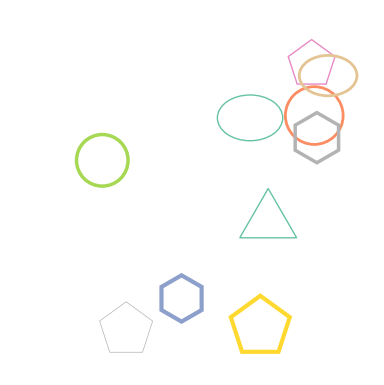[{"shape": "triangle", "thickness": 1, "radius": 0.43, "center": [0.697, 0.425]}, {"shape": "oval", "thickness": 1, "radius": 0.42, "center": [0.65, 0.694]}, {"shape": "circle", "thickness": 2, "radius": 0.38, "center": [0.816, 0.7]}, {"shape": "hexagon", "thickness": 3, "radius": 0.3, "center": [0.472, 0.225]}, {"shape": "pentagon", "thickness": 1, "radius": 0.32, "center": [0.809, 0.833]}, {"shape": "circle", "thickness": 2.5, "radius": 0.33, "center": [0.266, 0.584]}, {"shape": "pentagon", "thickness": 3, "radius": 0.4, "center": [0.676, 0.151]}, {"shape": "oval", "thickness": 2, "radius": 0.37, "center": [0.852, 0.804]}, {"shape": "pentagon", "thickness": 0.5, "radius": 0.36, "center": [0.328, 0.144]}, {"shape": "hexagon", "thickness": 2.5, "radius": 0.33, "center": [0.823, 0.642]}]